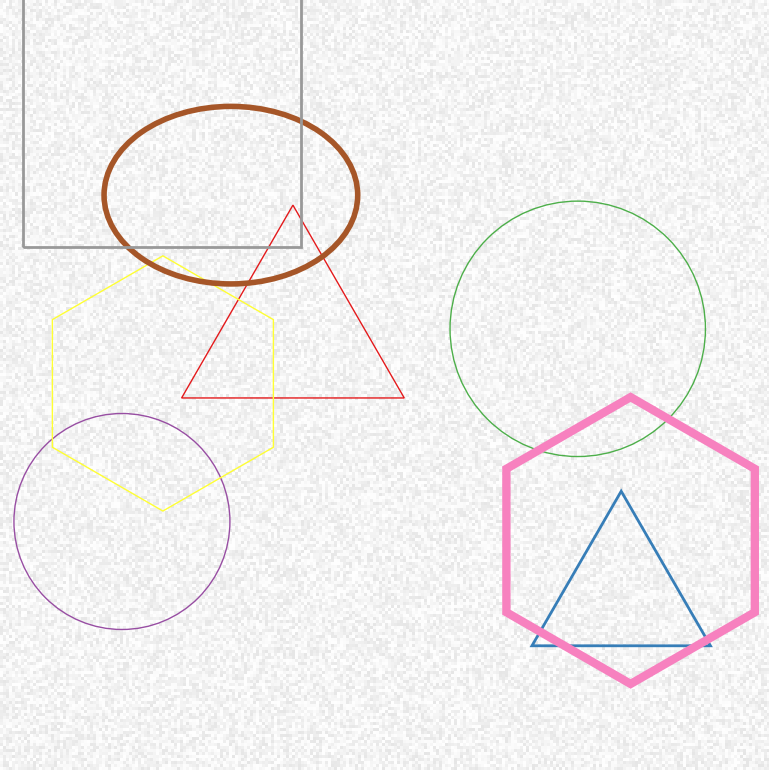[{"shape": "triangle", "thickness": 0.5, "radius": 0.83, "center": [0.38, 0.567]}, {"shape": "triangle", "thickness": 1, "radius": 0.67, "center": [0.807, 0.228]}, {"shape": "circle", "thickness": 0.5, "radius": 0.83, "center": [0.75, 0.573]}, {"shape": "circle", "thickness": 0.5, "radius": 0.7, "center": [0.158, 0.323]}, {"shape": "hexagon", "thickness": 0.5, "radius": 0.83, "center": [0.212, 0.502]}, {"shape": "oval", "thickness": 2, "radius": 0.82, "center": [0.3, 0.747]}, {"shape": "hexagon", "thickness": 3, "radius": 0.93, "center": [0.819, 0.298]}, {"shape": "square", "thickness": 1, "radius": 0.9, "center": [0.211, 0.86]}]